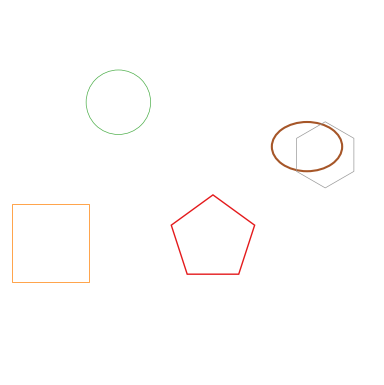[{"shape": "pentagon", "thickness": 1, "radius": 0.57, "center": [0.553, 0.38]}, {"shape": "circle", "thickness": 0.5, "radius": 0.42, "center": [0.308, 0.734]}, {"shape": "square", "thickness": 0.5, "radius": 0.5, "center": [0.131, 0.37]}, {"shape": "oval", "thickness": 1.5, "radius": 0.46, "center": [0.797, 0.619]}, {"shape": "hexagon", "thickness": 0.5, "radius": 0.43, "center": [0.845, 0.598]}]